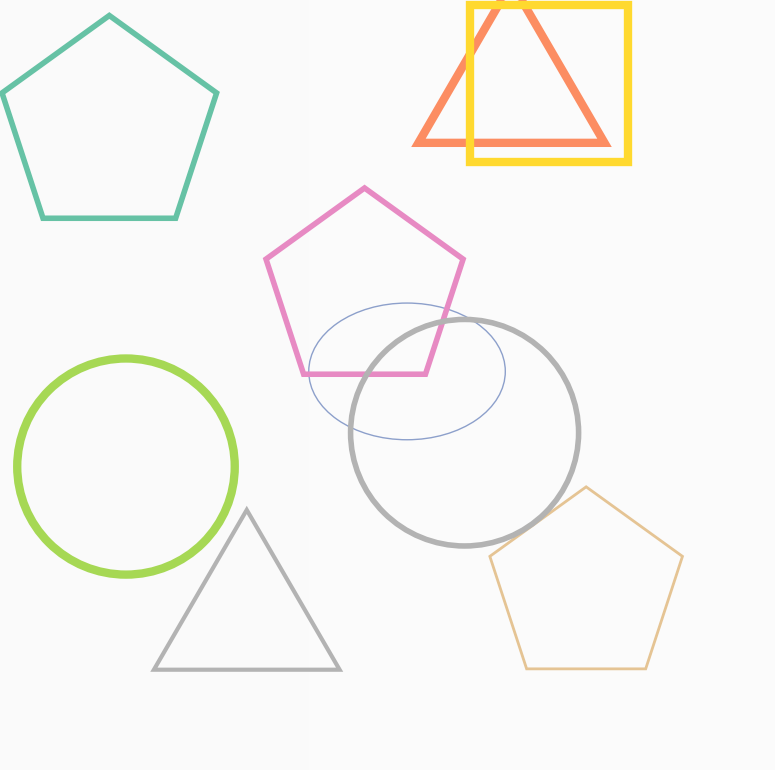[{"shape": "pentagon", "thickness": 2, "radius": 0.73, "center": [0.141, 0.834]}, {"shape": "triangle", "thickness": 3, "radius": 0.69, "center": [0.66, 0.884]}, {"shape": "oval", "thickness": 0.5, "radius": 0.63, "center": [0.525, 0.518]}, {"shape": "pentagon", "thickness": 2, "radius": 0.67, "center": [0.47, 0.622]}, {"shape": "circle", "thickness": 3, "radius": 0.7, "center": [0.163, 0.394]}, {"shape": "square", "thickness": 3, "radius": 0.51, "center": [0.708, 0.892]}, {"shape": "pentagon", "thickness": 1, "radius": 0.65, "center": [0.756, 0.237]}, {"shape": "triangle", "thickness": 1.5, "radius": 0.69, "center": [0.318, 0.199]}, {"shape": "circle", "thickness": 2, "radius": 0.74, "center": [0.599, 0.438]}]